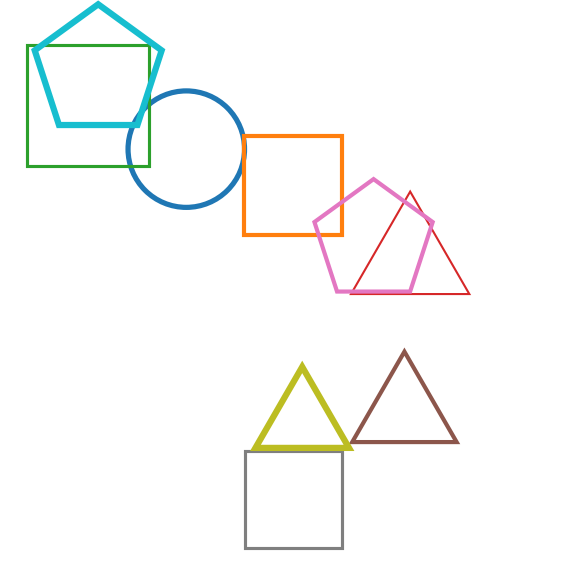[{"shape": "circle", "thickness": 2.5, "radius": 0.5, "center": [0.323, 0.741]}, {"shape": "square", "thickness": 2, "radius": 0.43, "center": [0.507, 0.678]}, {"shape": "square", "thickness": 1.5, "radius": 0.53, "center": [0.152, 0.816]}, {"shape": "triangle", "thickness": 1, "radius": 0.59, "center": [0.71, 0.549]}, {"shape": "triangle", "thickness": 2, "radius": 0.52, "center": [0.7, 0.286]}, {"shape": "pentagon", "thickness": 2, "radius": 0.54, "center": [0.647, 0.581]}, {"shape": "square", "thickness": 1.5, "radius": 0.42, "center": [0.508, 0.134]}, {"shape": "triangle", "thickness": 3, "radius": 0.47, "center": [0.523, 0.27]}, {"shape": "pentagon", "thickness": 3, "radius": 0.58, "center": [0.17, 0.876]}]